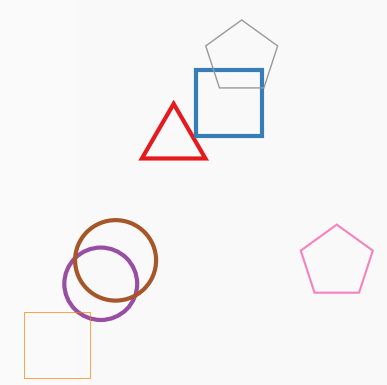[{"shape": "triangle", "thickness": 3, "radius": 0.47, "center": [0.448, 0.636]}, {"shape": "square", "thickness": 3, "radius": 0.43, "center": [0.591, 0.733]}, {"shape": "circle", "thickness": 3, "radius": 0.47, "center": [0.26, 0.263]}, {"shape": "square", "thickness": 0.5, "radius": 0.43, "center": [0.147, 0.104]}, {"shape": "circle", "thickness": 3, "radius": 0.52, "center": [0.298, 0.324]}, {"shape": "pentagon", "thickness": 1.5, "radius": 0.49, "center": [0.869, 0.319]}, {"shape": "pentagon", "thickness": 1, "radius": 0.49, "center": [0.624, 0.851]}]